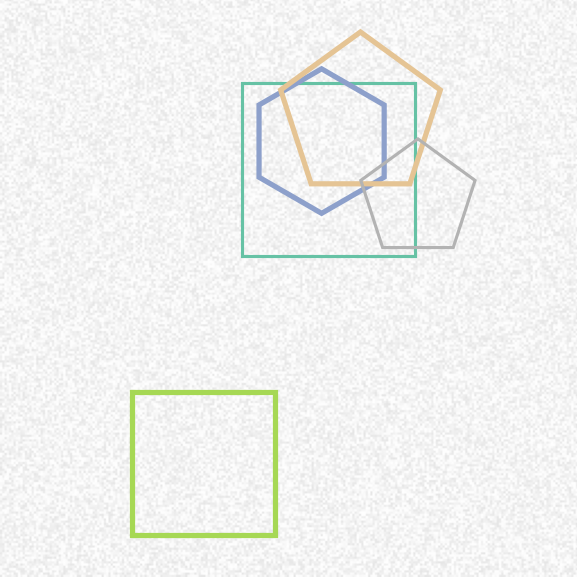[{"shape": "square", "thickness": 1.5, "radius": 0.75, "center": [0.569, 0.705]}, {"shape": "hexagon", "thickness": 2.5, "radius": 0.63, "center": [0.557, 0.755]}, {"shape": "square", "thickness": 2.5, "radius": 0.62, "center": [0.352, 0.197]}, {"shape": "pentagon", "thickness": 2.5, "radius": 0.73, "center": [0.624, 0.798]}, {"shape": "pentagon", "thickness": 1.5, "radius": 0.52, "center": [0.724, 0.655]}]